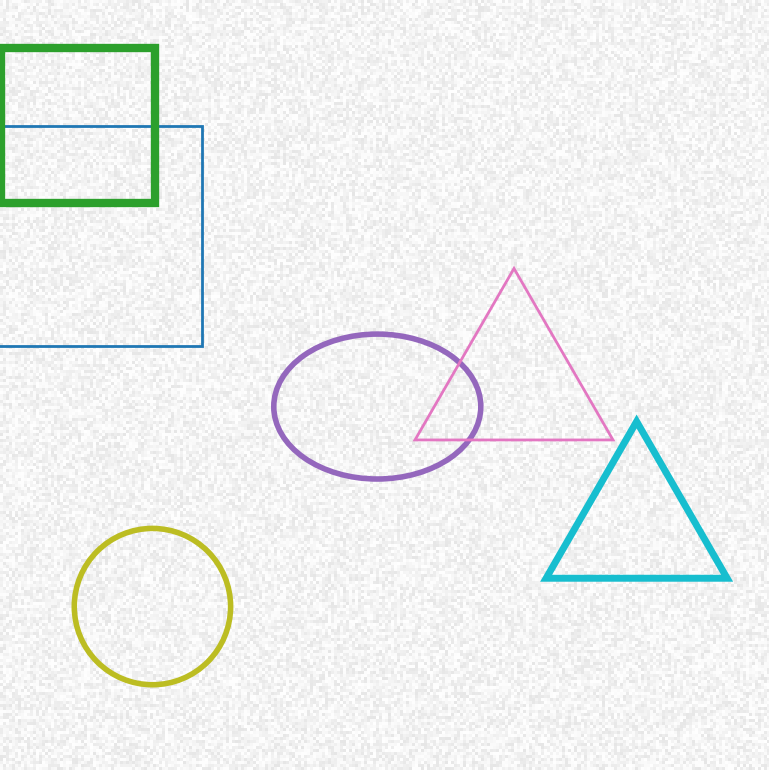[{"shape": "square", "thickness": 1, "radius": 0.71, "center": [0.119, 0.694]}, {"shape": "square", "thickness": 3, "radius": 0.5, "center": [0.101, 0.837]}, {"shape": "oval", "thickness": 2, "radius": 0.67, "center": [0.49, 0.472]}, {"shape": "triangle", "thickness": 1, "radius": 0.74, "center": [0.668, 0.503]}, {"shape": "circle", "thickness": 2, "radius": 0.51, "center": [0.198, 0.212]}, {"shape": "triangle", "thickness": 2.5, "radius": 0.68, "center": [0.827, 0.317]}]